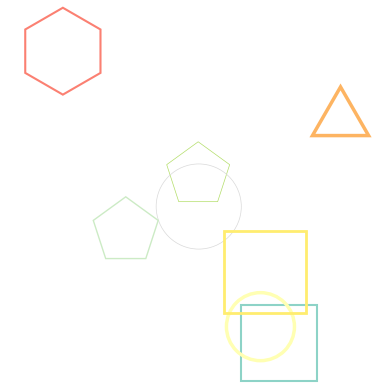[{"shape": "square", "thickness": 1.5, "radius": 0.49, "center": [0.724, 0.109]}, {"shape": "circle", "thickness": 2.5, "radius": 0.44, "center": [0.677, 0.152]}, {"shape": "hexagon", "thickness": 1.5, "radius": 0.56, "center": [0.163, 0.867]}, {"shape": "triangle", "thickness": 2.5, "radius": 0.42, "center": [0.885, 0.69]}, {"shape": "pentagon", "thickness": 0.5, "radius": 0.43, "center": [0.515, 0.546]}, {"shape": "circle", "thickness": 0.5, "radius": 0.55, "center": [0.516, 0.464]}, {"shape": "pentagon", "thickness": 1, "radius": 0.44, "center": [0.327, 0.4]}, {"shape": "square", "thickness": 2, "radius": 0.53, "center": [0.689, 0.293]}]